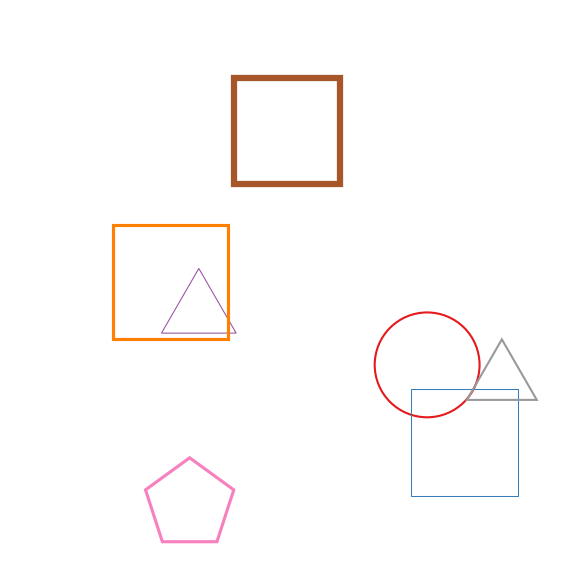[{"shape": "circle", "thickness": 1, "radius": 0.45, "center": [0.74, 0.367]}, {"shape": "square", "thickness": 0.5, "radius": 0.46, "center": [0.805, 0.233]}, {"shape": "triangle", "thickness": 0.5, "radius": 0.37, "center": [0.344, 0.46]}, {"shape": "square", "thickness": 1.5, "radius": 0.5, "center": [0.295, 0.511]}, {"shape": "square", "thickness": 3, "radius": 0.46, "center": [0.497, 0.772]}, {"shape": "pentagon", "thickness": 1.5, "radius": 0.4, "center": [0.328, 0.126]}, {"shape": "triangle", "thickness": 1, "radius": 0.35, "center": [0.869, 0.342]}]